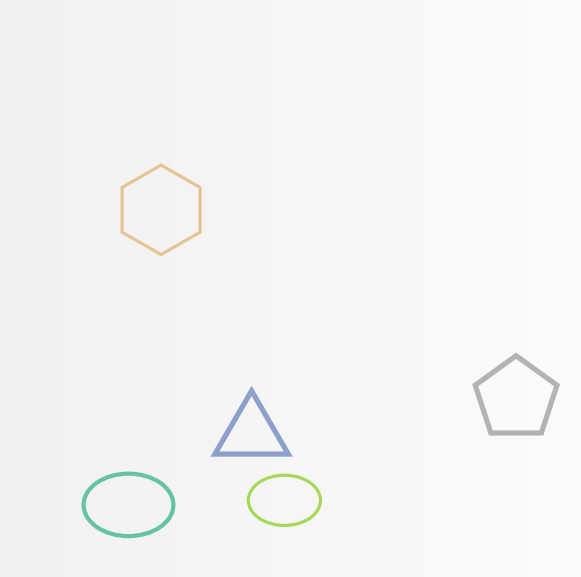[{"shape": "oval", "thickness": 2, "radius": 0.39, "center": [0.221, 0.125]}, {"shape": "triangle", "thickness": 2.5, "radius": 0.36, "center": [0.433, 0.249]}, {"shape": "oval", "thickness": 1.5, "radius": 0.31, "center": [0.489, 0.133]}, {"shape": "hexagon", "thickness": 1.5, "radius": 0.39, "center": [0.277, 0.636]}, {"shape": "pentagon", "thickness": 2.5, "radius": 0.37, "center": [0.888, 0.309]}]